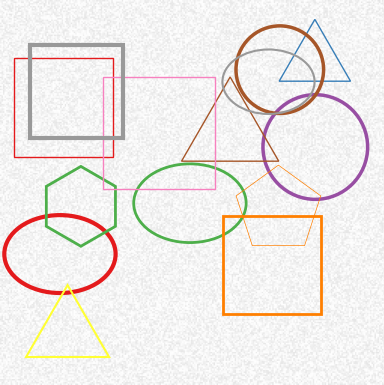[{"shape": "oval", "thickness": 3, "radius": 0.72, "center": [0.156, 0.34]}, {"shape": "square", "thickness": 1, "radius": 0.65, "center": [0.165, 0.721]}, {"shape": "triangle", "thickness": 1, "radius": 0.54, "center": [0.818, 0.843]}, {"shape": "oval", "thickness": 2, "radius": 0.73, "center": [0.493, 0.472]}, {"shape": "hexagon", "thickness": 2, "radius": 0.52, "center": [0.21, 0.464]}, {"shape": "circle", "thickness": 2.5, "radius": 0.68, "center": [0.819, 0.618]}, {"shape": "pentagon", "thickness": 0.5, "radius": 0.58, "center": [0.723, 0.456]}, {"shape": "square", "thickness": 2, "radius": 0.64, "center": [0.706, 0.311]}, {"shape": "triangle", "thickness": 1.5, "radius": 0.62, "center": [0.176, 0.135]}, {"shape": "circle", "thickness": 2.5, "radius": 0.57, "center": [0.727, 0.819]}, {"shape": "triangle", "thickness": 1, "radius": 0.73, "center": [0.598, 0.654]}, {"shape": "square", "thickness": 1, "radius": 0.73, "center": [0.414, 0.654]}, {"shape": "square", "thickness": 3, "radius": 0.61, "center": [0.199, 0.762]}, {"shape": "oval", "thickness": 1.5, "radius": 0.6, "center": [0.697, 0.788]}]